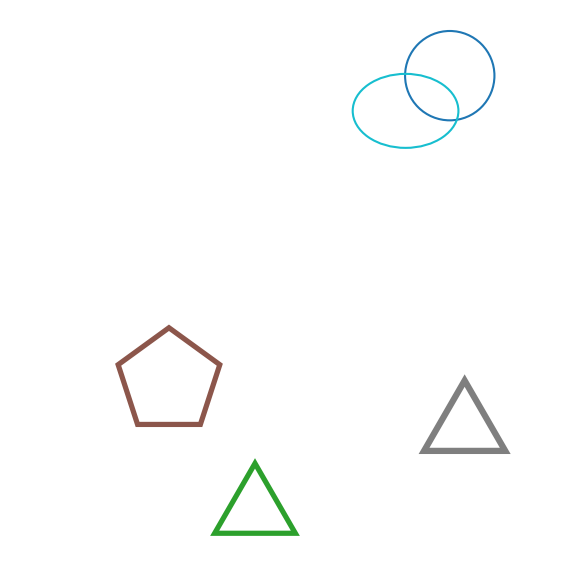[{"shape": "circle", "thickness": 1, "radius": 0.39, "center": [0.779, 0.868]}, {"shape": "triangle", "thickness": 2.5, "radius": 0.4, "center": [0.442, 0.116]}, {"shape": "pentagon", "thickness": 2.5, "radius": 0.46, "center": [0.293, 0.339]}, {"shape": "triangle", "thickness": 3, "radius": 0.41, "center": [0.805, 0.259]}, {"shape": "oval", "thickness": 1, "radius": 0.46, "center": [0.702, 0.807]}]